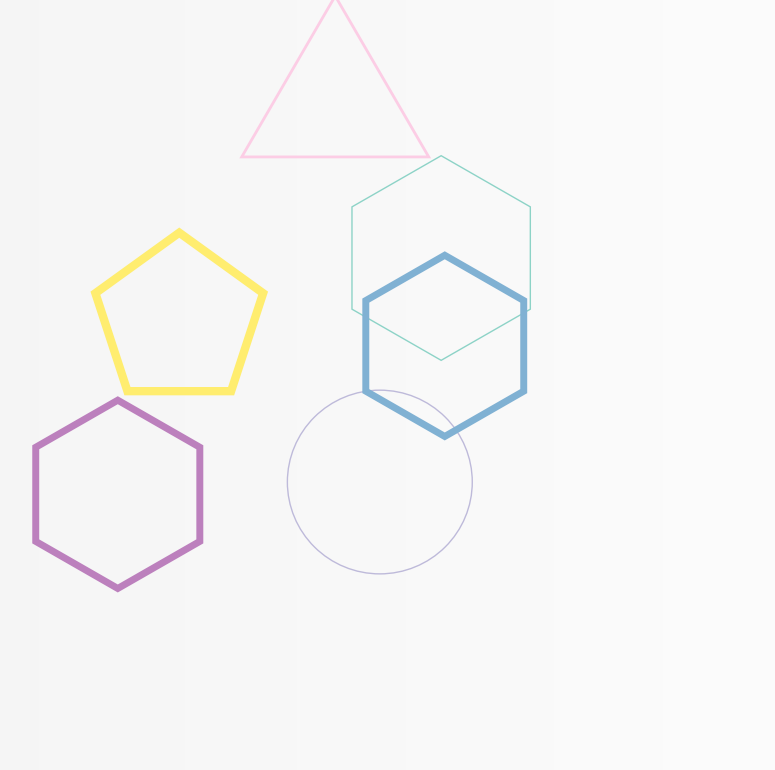[{"shape": "hexagon", "thickness": 0.5, "radius": 0.66, "center": [0.569, 0.665]}, {"shape": "circle", "thickness": 0.5, "radius": 0.6, "center": [0.49, 0.374]}, {"shape": "hexagon", "thickness": 2.5, "radius": 0.59, "center": [0.574, 0.551]}, {"shape": "triangle", "thickness": 1, "radius": 0.7, "center": [0.433, 0.866]}, {"shape": "hexagon", "thickness": 2.5, "radius": 0.61, "center": [0.152, 0.358]}, {"shape": "pentagon", "thickness": 3, "radius": 0.57, "center": [0.231, 0.584]}]